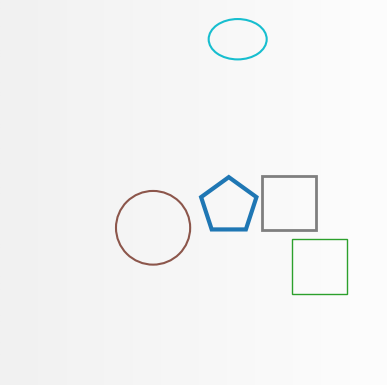[{"shape": "pentagon", "thickness": 3, "radius": 0.38, "center": [0.59, 0.465]}, {"shape": "square", "thickness": 1, "radius": 0.36, "center": [0.825, 0.307]}, {"shape": "circle", "thickness": 1.5, "radius": 0.48, "center": [0.395, 0.408]}, {"shape": "square", "thickness": 2, "radius": 0.35, "center": [0.745, 0.473]}, {"shape": "oval", "thickness": 1.5, "radius": 0.37, "center": [0.613, 0.898]}]